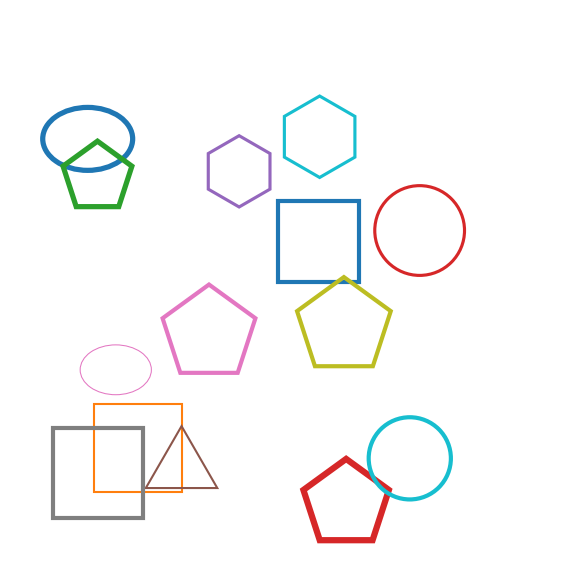[{"shape": "oval", "thickness": 2.5, "radius": 0.39, "center": [0.152, 0.759]}, {"shape": "square", "thickness": 2, "radius": 0.35, "center": [0.551, 0.581]}, {"shape": "square", "thickness": 1, "radius": 0.38, "center": [0.239, 0.224]}, {"shape": "pentagon", "thickness": 2.5, "radius": 0.31, "center": [0.169, 0.692]}, {"shape": "circle", "thickness": 1.5, "radius": 0.39, "center": [0.727, 0.6]}, {"shape": "pentagon", "thickness": 3, "radius": 0.39, "center": [0.599, 0.127]}, {"shape": "hexagon", "thickness": 1.5, "radius": 0.31, "center": [0.414, 0.702]}, {"shape": "triangle", "thickness": 1, "radius": 0.36, "center": [0.314, 0.19]}, {"shape": "pentagon", "thickness": 2, "radius": 0.42, "center": [0.362, 0.422]}, {"shape": "oval", "thickness": 0.5, "radius": 0.31, "center": [0.2, 0.359]}, {"shape": "square", "thickness": 2, "radius": 0.39, "center": [0.17, 0.18]}, {"shape": "pentagon", "thickness": 2, "radius": 0.43, "center": [0.596, 0.434]}, {"shape": "hexagon", "thickness": 1.5, "radius": 0.35, "center": [0.553, 0.762]}, {"shape": "circle", "thickness": 2, "radius": 0.36, "center": [0.71, 0.205]}]